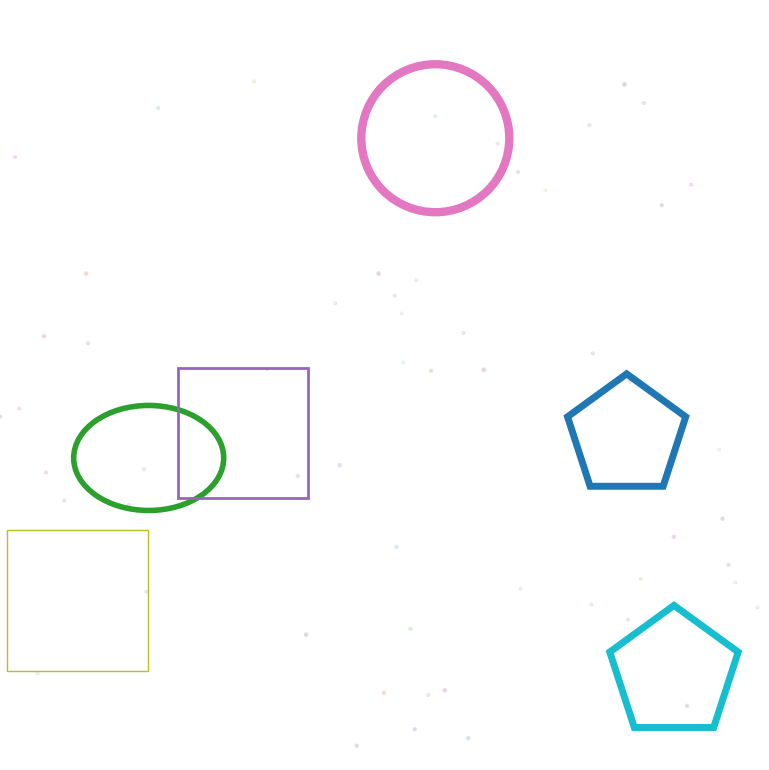[{"shape": "pentagon", "thickness": 2.5, "radius": 0.4, "center": [0.814, 0.434]}, {"shape": "oval", "thickness": 2, "radius": 0.49, "center": [0.193, 0.405]}, {"shape": "square", "thickness": 1, "radius": 0.42, "center": [0.316, 0.438]}, {"shape": "circle", "thickness": 3, "radius": 0.48, "center": [0.565, 0.82]}, {"shape": "square", "thickness": 0.5, "radius": 0.46, "center": [0.1, 0.22]}, {"shape": "pentagon", "thickness": 2.5, "radius": 0.44, "center": [0.875, 0.126]}]